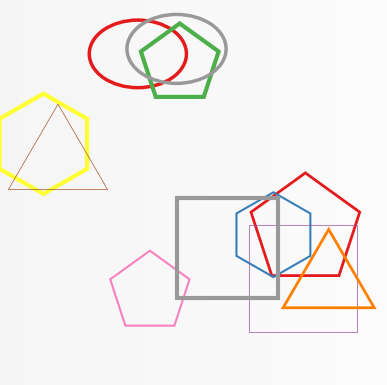[{"shape": "oval", "thickness": 2.5, "radius": 0.63, "center": [0.356, 0.86]}, {"shape": "pentagon", "thickness": 2, "radius": 0.74, "center": [0.788, 0.403]}, {"shape": "hexagon", "thickness": 1.5, "radius": 0.55, "center": [0.706, 0.39]}, {"shape": "pentagon", "thickness": 3, "radius": 0.53, "center": [0.464, 0.834]}, {"shape": "square", "thickness": 0.5, "radius": 0.69, "center": [0.782, 0.277]}, {"shape": "triangle", "thickness": 2, "radius": 0.68, "center": [0.848, 0.269]}, {"shape": "hexagon", "thickness": 3, "radius": 0.65, "center": [0.112, 0.627]}, {"shape": "triangle", "thickness": 0.5, "radius": 0.74, "center": [0.15, 0.582]}, {"shape": "pentagon", "thickness": 1.5, "radius": 0.54, "center": [0.387, 0.241]}, {"shape": "oval", "thickness": 2.5, "radius": 0.64, "center": [0.456, 0.873]}, {"shape": "square", "thickness": 3, "radius": 0.65, "center": [0.588, 0.355]}]